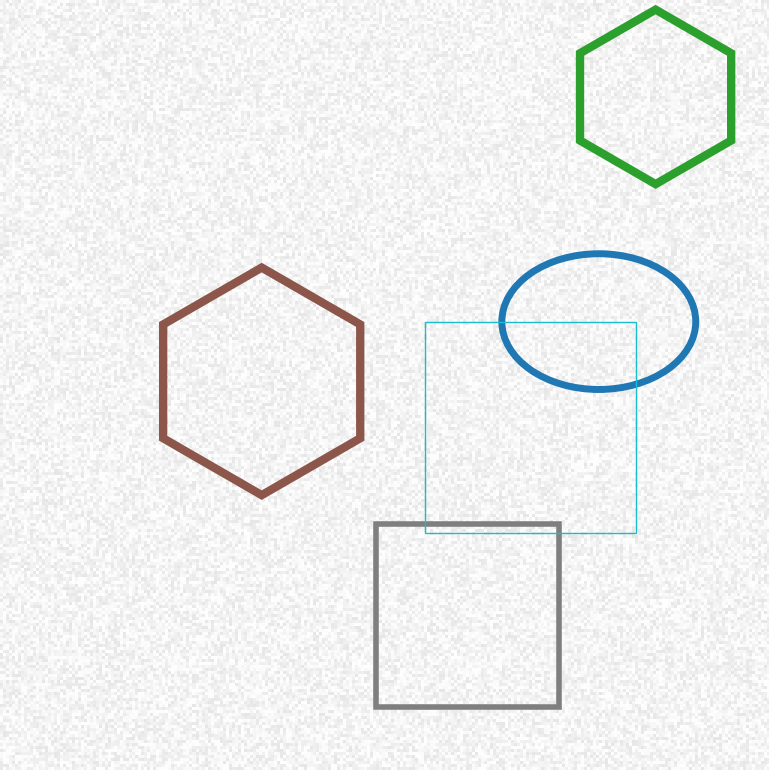[{"shape": "oval", "thickness": 2.5, "radius": 0.63, "center": [0.778, 0.582]}, {"shape": "hexagon", "thickness": 3, "radius": 0.57, "center": [0.851, 0.874]}, {"shape": "hexagon", "thickness": 3, "radius": 0.74, "center": [0.34, 0.505]}, {"shape": "square", "thickness": 2, "radius": 0.59, "center": [0.607, 0.2]}, {"shape": "square", "thickness": 0.5, "radius": 0.69, "center": [0.689, 0.445]}]